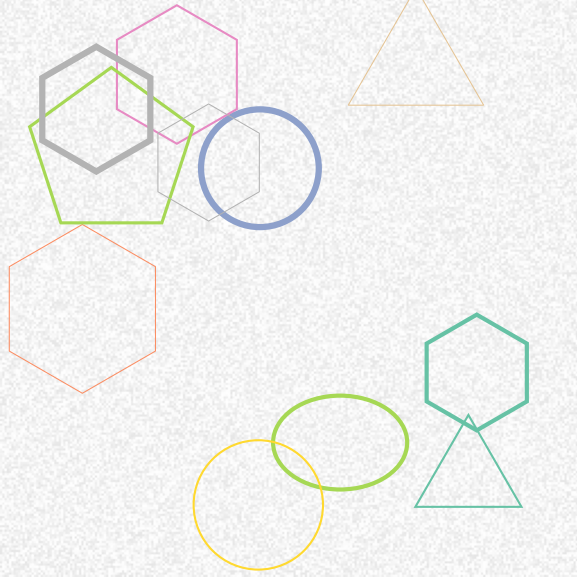[{"shape": "hexagon", "thickness": 2, "radius": 0.5, "center": [0.826, 0.354]}, {"shape": "triangle", "thickness": 1, "radius": 0.53, "center": [0.811, 0.175]}, {"shape": "hexagon", "thickness": 0.5, "radius": 0.73, "center": [0.143, 0.464]}, {"shape": "circle", "thickness": 3, "radius": 0.51, "center": [0.45, 0.708]}, {"shape": "hexagon", "thickness": 1, "radius": 0.6, "center": [0.306, 0.87]}, {"shape": "pentagon", "thickness": 1.5, "radius": 0.74, "center": [0.193, 0.734]}, {"shape": "oval", "thickness": 2, "radius": 0.58, "center": [0.589, 0.233]}, {"shape": "circle", "thickness": 1, "radius": 0.56, "center": [0.447, 0.125]}, {"shape": "triangle", "thickness": 0.5, "radius": 0.68, "center": [0.72, 0.885]}, {"shape": "hexagon", "thickness": 0.5, "radius": 0.51, "center": [0.361, 0.718]}, {"shape": "hexagon", "thickness": 3, "radius": 0.54, "center": [0.167, 0.81]}]